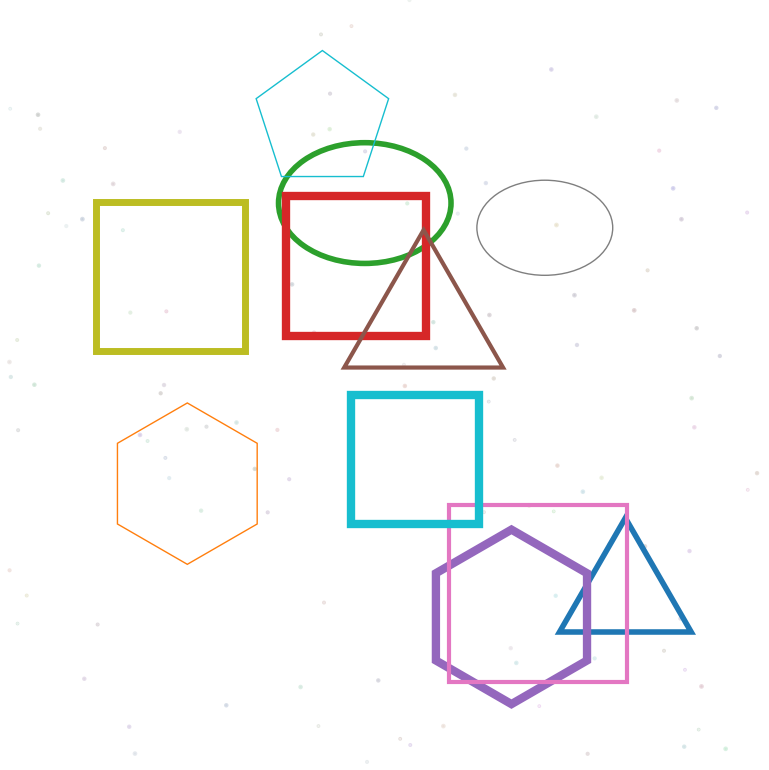[{"shape": "triangle", "thickness": 2, "radius": 0.49, "center": [0.812, 0.229]}, {"shape": "hexagon", "thickness": 0.5, "radius": 0.52, "center": [0.243, 0.372]}, {"shape": "oval", "thickness": 2, "radius": 0.56, "center": [0.474, 0.736]}, {"shape": "square", "thickness": 3, "radius": 0.45, "center": [0.462, 0.655]}, {"shape": "hexagon", "thickness": 3, "radius": 0.57, "center": [0.664, 0.199]}, {"shape": "triangle", "thickness": 1.5, "radius": 0.6, "center": [0.55, 0.582]}, {"shape": "square", "thickness": 1.5, "radius": 0.58, "center": [0.699, 0.229]}, {"shape": "oval", "thickness": 0.5, "radius": 0.44, "center": [0.708, 0.704]}, {"shape": "square", "thickness": 2.5, "radius": 0.48, "center": [0.221, 0.641]}, {"shape": "square", "thickness": 3, "radius": 0.42, "center": [0.539, 0.403]}, {"shape": "pentagon", "thickness": 0.5, "radius": 0.45, "center": [0.419, 0.844]}]